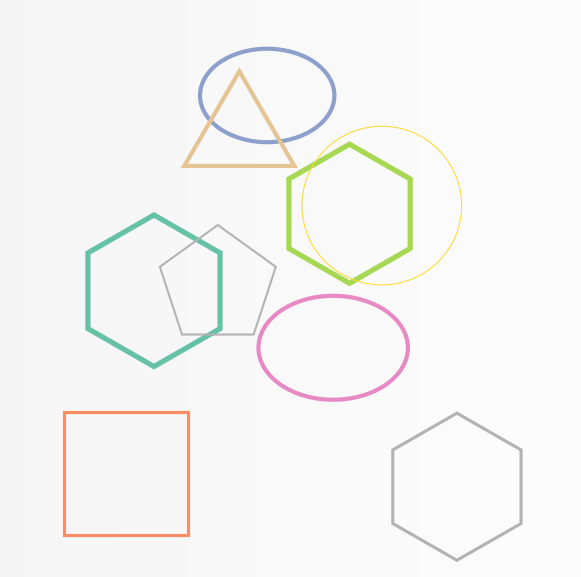[{"shape": "hexagon", "thickness": 2.5, "radius": 0.66, "center": [0.265, 0.496]}, {"shape": "square", "thickness": 1.5, "radius": 0.53, "center": [0.217, 0.179]}, {"shape": "oval", "thickness": 2, "radius": 0.58, "center": [0.46, 0.834]}, {"shape": "oval", "thickness": 2, "radius": 0.64, "center": [0.573, 0.397]}, {"shape": "hexagon", "thickness": 2.5, "radius": 0.6, "center": [0.601, 0.629]}, {"shape": "circle", "thickness": 0.5, "radius": 0.69, "center": [0.657, 0.643]}, {"shape": "triangle", "thickness": 2, "radius": 0.55, "center": [0.412, 0.766]}, {"shape": "pentagon", "thickness": 1, "radius": 0.52, "center": [0.375, 0.505]}, {"shape": "hexagon", "thickness": 1.5, "radius": 0.64, "center": [0.786, 0.156]}]